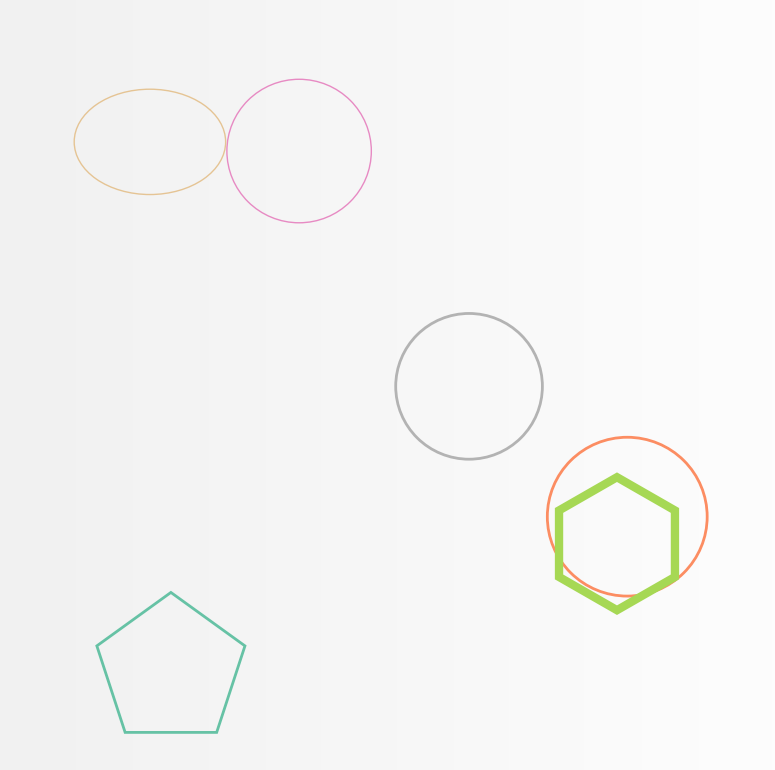[{"shape": "pentagon", "thickness": 1, "radius": 0.5, "center": [0.221, 0.13]}, {"shape": "circle", "thickness": 1, "radius": 0.52, "center": [0.809, 0.329]}, {"shape": "circle", "thickness": 0.5, "radius": 0.47, "center": [0.386, 0.804]}, {"shape": "hexagon", "thickness": 3, "radius": 0.43, "center": [0.796, 0.294]}, {"shape": "oval", "thickness": 0.5, "radius": 0.49, "center": [0.193, 0.816]}, {"shape": "circle", "thickness": 1, "radius": 0.47, "center": [0.605, 0.498]}]